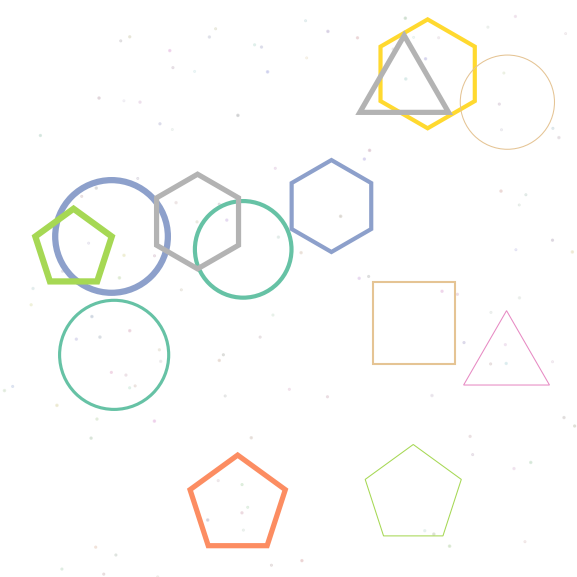[{"shape": "circle", "thickness": 1.5, "radius": 0.47, "center": [0.198, 0.385]}, {"shape": "circle", "thickness": 2, "radius": 0.42, "center": [0.421, 0.567]}, {"shape": "pentagon", "thickness": 2.5, "radius": 0.43, "center": [0.412, 0.124]}, {"shape": "hexagon", "thickness": 2, "radius": 0.4, "center": [0.574, 0.642]}, {"shape": "circle", "thickness": 3, "radius": 0.49, "center": [0.193, 0.59]}, {"shape": "triangle", "thickness": 0.5, "radius": 0.43, "center": [0.877, 0.375]}, {"shape": "pentagon", "thickness": 0.5, "radius": 0.44, "center": [0.716, 0.142]}, {"shape": "pentagon", "thickness": 3, "radius": 0.35, "center": [0.127, 0.568]}, {"shape": "hexagon", "thickness": 2, "radius": 0.47, "center": [0.741, 0.871]}, {"shape": "square", "thickness": 1, "radius": 0.36, "center": [0.717, 0.44]}, {"shape": "circle", "thickness": 0.5, "radius": 0.41, "center": [0.879, 0.822]}, {"shape": "hexagon", "thickness": 2.5, "radius": 0.41, "center": [0.342, 0.616]}, {"shape": "triangle", "thickness": 2.5, "radius": 0.44, "center": [0.7, 0.849]}]